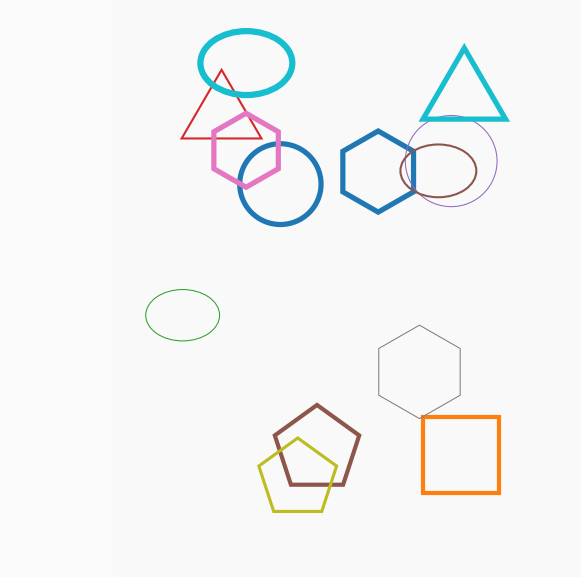[{"shape": "hexagon", "thickness": 2.5, "radius": 0.35, "center": [0.651, 0.702]}, {"shape": "circle", "thickness": 2.5, "radius": 0.35, "center": [0.482, 0.68]}, {"shape": "square", "thickness": 2, "radius": 0.33, "center": [0.793, 0.211]}, {"shape": "oval", "thickness": 0.5, "radius": 0.32, "center": [0.314, 0.453]}, {"shape": "triangle", "thickness": 1, "radius": 0.4, "center": [0.381, 0.799]}, {"shape": "circle", "thickness": 0.5, "radius": 0.39, "center": [0.776, 0.72]}, {"shape": "oval", "thickness": 1, "radius": 0.33, "center": [0.754, 0.703]}, {"shape": "pentagon", "thickness": 2, "radius": 0.38, "center": [0.545, 0.222]}, {"shape": "hexagon", "thickness": 2.5, "radius": 0.32, "center": [0.423, 0.739]}, {"shape": "hexagon", "thickness": 0.5, "radius": 0.4, "center": [0.722, 0.355]}, {"shape": "pentagon", "thickness": 1.5, "radius": 0.35, "center": [0.512, 0.17]}, {"shape": "triangle", "thickness": 2.5, "radius": 0.41, "center": [0.799, 0.834]}, {"shape": "oval", "thickness": 3, "radius": 0.4, "center": [0.424, 0.89]}]